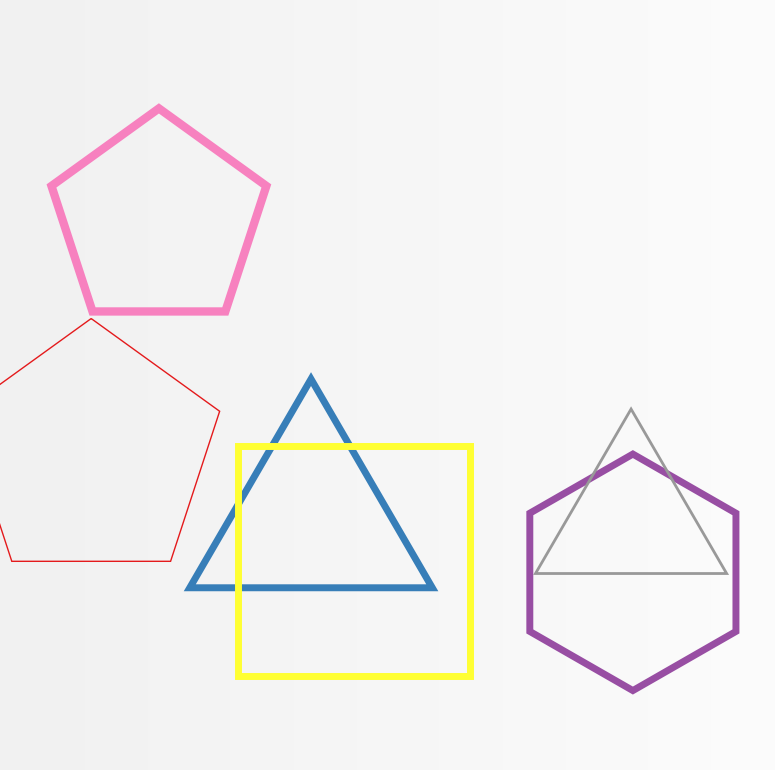[{"shape": "pentagon", "thickness": 0.5, "radius": 0.87, "center": [0.118, 0.412]}, {"shape": "triangle", "thickness": 2.5, "radius": 0.9, "center": [0.401, 0.327]}, {"shape": "hexagon", "thickness": 2.5, "radius": 0.77, "center": [0.817, 0.257]}, {"shape": "square", "thickness": 2.5, "radius": 0.75, "center": [0.457, 0.271]}, {"shape": "pentagon", "thickness": 3, "radius": 0.73, "center": [0.205, 0.713]}, {"shape": "triangle", "thickness": 1, "radius": 0.71, "center": [0.814, 0.326]}]